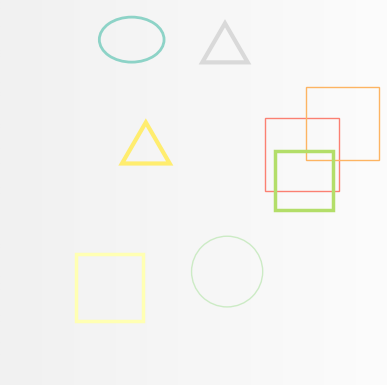[{"shape": "oval", "thickness": 2, "radius": 0.42, "center": [0.34, 0.897]}, {"shape": "square", "thickness": 2.5, "radius": 0.43, "center": [0.282, 0.253]}, {"shape": "square", "thickness": 1, "radius": 0.47, "center": [0.779, 0.598]}, {"shape": "square", "thickness": 1, "radius": 0.47, "center": [0.884, 0.679]}, {"shape": "square", "thickness": 2.5, "radius": 0.38, "center": [0.785, 0.531]}, {"shape": "triangle", "thickness": 3, "radius": 0.34, "center": [0.581, 0.872]}, {"shape": "circle", "thickness": 1, "radius": 0.46, "center": [0.586, 0.295]}, {"shape": "triangle", "thickness": 3, "radius": 0.36, "center": [0.376, 0.611]}]